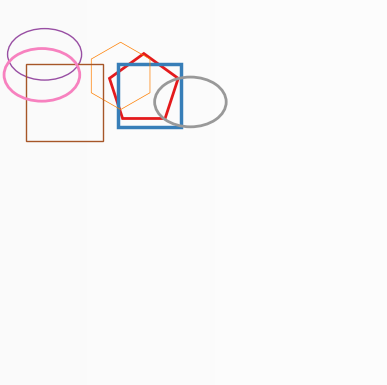[{"shape": "pentagon", "thickness": 2, "radius": 0.47, "center": [0.371, 0.768]}, {"shape": "square", "thickness": 2.5, "radius": 0.41, "center": [0.385, 0.752]}, {"shape": "oval", "thickness": 1, "radius": 0.48, "center": [0.115, 0.859]}, {"shape": "hexagon", "thickness": 0.5, "radius": 0.44, "center": [0.311, 0.803]}, {"shape": "square", "thickness": 1, "radius": 0.5, "center": [0.167, 0.733]}, {"shape": "oval", "thickness": 2, "radius": 0.49, "center": [0.108, 0.806]}, {"shape": "oval", "thickness": 2, "radius": 0.46, "center": [0.491, 0.735]}]